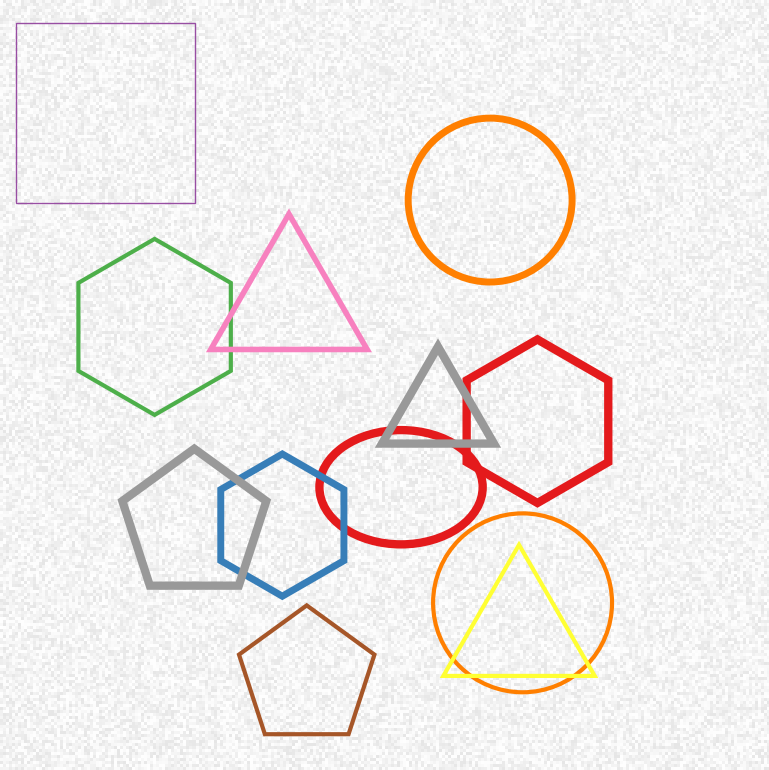[{"shape": "oval", "thickness": 3, "radius": 0.53, "center": [0.521, 0.367]}, {"shape": "hexagon", "thickness": 3, "radius": 0.53, "center": [0.698, 0.453]}, {"shape": "hexagon", "thickness": 2.5, "radius": 0.46, "center": [0.367, 0.318]}, {"shape": "hexagon", "thickness": 1.5, "radius": 0.57, "center": [0.201, 0.575]}, {"shape": "square", "thickness": 0.5, "radius": 0.58, "center": [0.137, 0.854]}, {"shape": "circle", "thickness": 2.5, "radius": 0.53, "center": [0.637, 0.74]}, {"shape": "circle", "thickness": 1.5, "radius": 0.58, "center": [0.679, 0.217]}, {"shape": "triangle", "thickness": 1.5, "radius": 0.57, "center": [0.674, 0.179]}, {"shape": "pentagon", "thickness": 1.5, "radius": 0.46, "center": [0.398, 0.121]}, {"shape": "triangle", "thickness": 2, "radius": 0.59, "center": [0.375, 0.605]}, {"shape": "triangle", "thickness": 3, "radius": 0.42, "center": [0.569, 0.466]}, {"shape": "pentagon", "thickness": 3, "radius": 0.49, "center": [0.252, 0.319]}]